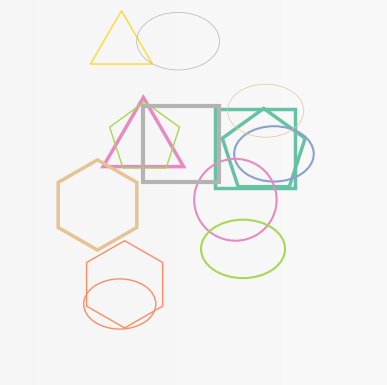[{"shape": "pentagon", "thickness": 2.5, "radius": 0.56, "center": [0.681, 0.606]}, {"shape": "square", "thickness": 2.5, "radius": 0.52, "center": [0.657, 0.614]}, {"shape": "oval", "thickness": 1, "radius": 0.47, "center": [0.309, 0.21]}, {"shape": "hexagon", "thickness": 1, "radius": 0.57, "center": [0.322, 0.261]}, {"shape": "oval", "thickness": 1.5, "radius": 0.51, "center": [0.707, 0.6]}, {"shape": "circle", "thickness": 1.5, "radius": 0.53, "center": [0.607, 0.481]}, {"shape": "triangle", "thickness": 2.5, "radius": 0.6, "center": [0.37, 0.627]}, {"shape": "oval", "thickness": 1.5, "radius": 0.54, "center": [0.627, 0.354]}, {"shape": "pentagon", "thickness": 1, "radius": 0.47, "center": [0.373, 0.64]}, {"shape": "triangle", "thickness": 1, "radius": 0.46, "center": [0.313, 0.88]}, {"shape": "hexagon", "thickness": 2.5, "radius": 0.59, "center": [0.252, 0.468]}, {"shape": "oval", "thickness": 0.5, "radius": 0.49, "center": [0.686, 0.712]}, {"shape": "oval", "thickness": 0.5, "radius": 0.53, "center": [0.46, 0.893]}, {"shape": "square", "thickness": 3, "radius": 0.49, "center": [0.468, 0.626]}]